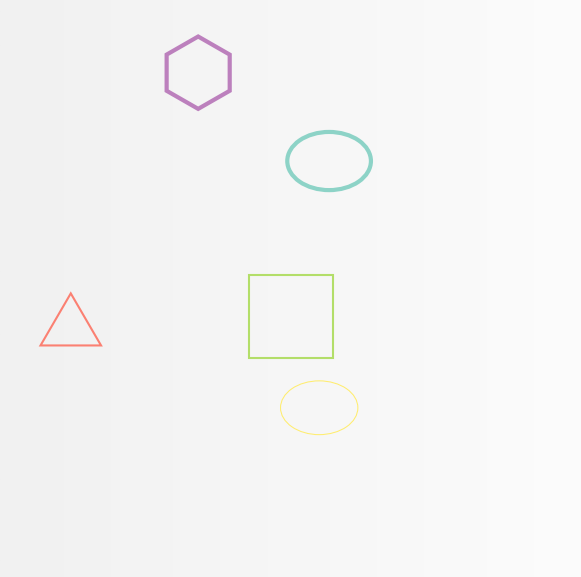[{"shape": "oval", "thickness": 2, "radius": 0.36, "center": [0.566, 0.72]}, {"shape": "triangle", "thickness": 1, "radius": 0.3, "center": [0.122, 0.431]}, {"shape": "square", "thickness": 1, "radius": 0.36, "center": [0.501, 0.451]}, {"shape": "hexagon", "thickness": 2, "radius": 0.31, "center": [0.341, 0.873]}, {"shape": "oval", "thickness": 0.5, "radius": 0.33, "center": [0.549, 0.293]}]